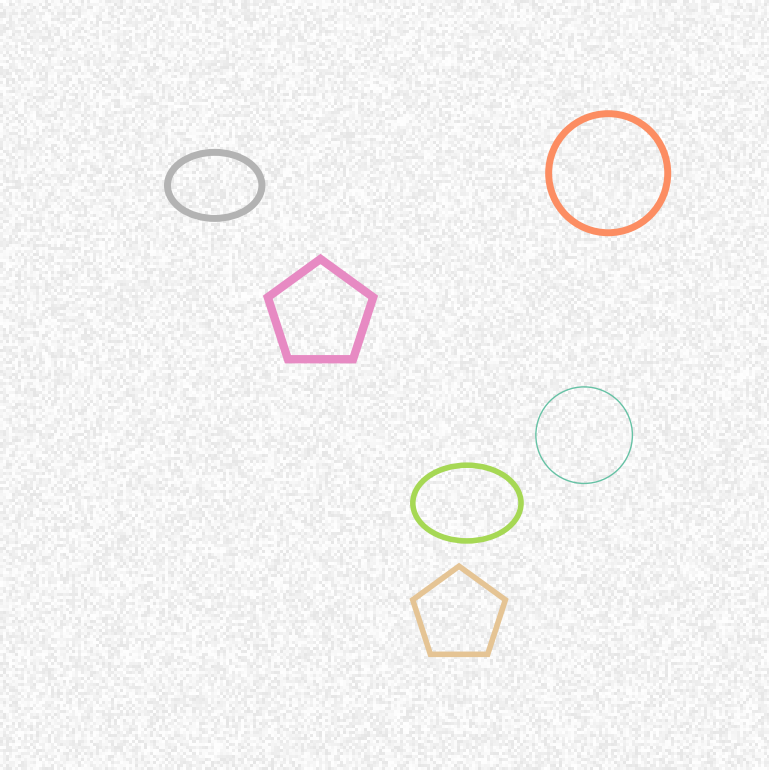[{"shape": "circle", "thickness": 0.5, "radius": 0.31, "center": [0.759, 0.435]}, {"shape": "circle", "thickness": 2.5, "radius": 0.39, "center": [0.79, 0.775]}, {"shape": "pentagon", "thickness": 3, "radius": 0.36, "center": [0.416, 0.592]}, {"shape": "oval", "thickness": 2, "radius": 0.35, "center": [0.606, 0.347]}, {"shape": "pentagon", "thickness": 2, "radius": 0.32, "center": [0.596, 0.201]}, {"shape": "oval", "thickness": 2.5, "radius": 0.31, "center": [0.279, 0.759]}]